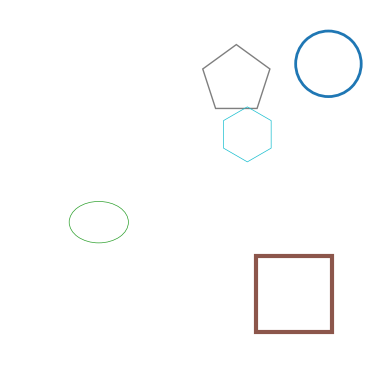[{"shape": "circle", "thickness": 2, "radius": 0.43, "center": [0.853, 0.834]}, {"shape": "oval", "thickness": 0.5, "radius": 0.38, "center": [0.257, 0.423]}, {"shape": "square", "thickness": 3, "radius": 0.49, "center": [0.763, 0.236]}, {"shape": "pentagon", "thickness": 1, "radius": 0.46, "center": [0.614, 0.792]}, {"shape": "hexagon", "thickness": 0.5, "radius": 0.36, "center": [0.642, 0.651]}]